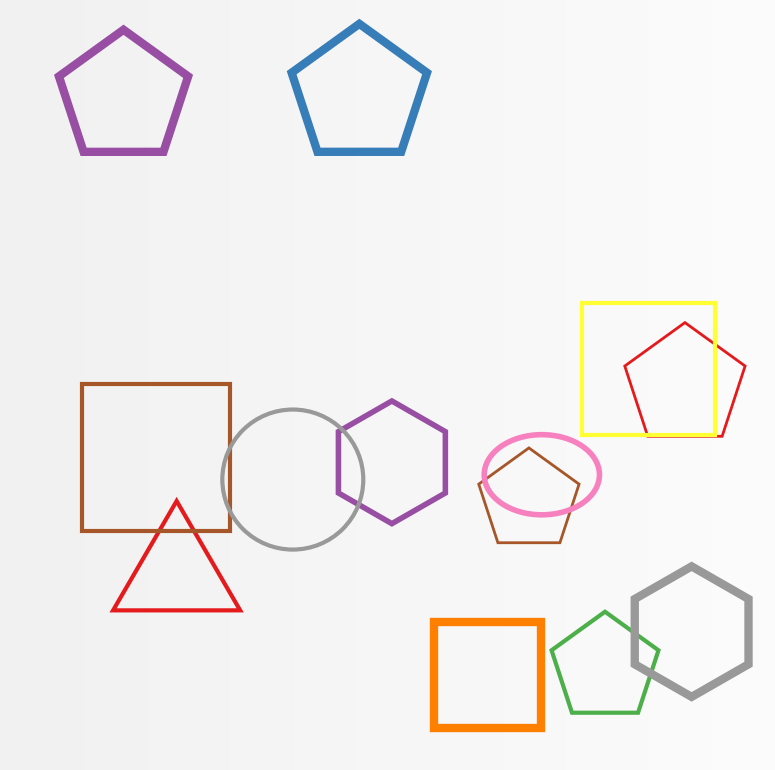[{"shape": "triangle", "thickness": 1.5, "radius": 0.47, "center": [0.228, 0.255]}, {"shape": "pentagon", "thickness": 1, "radius": 0.41, "center": [0.884, 0.499]}, {"shape": "pentagon", "thickness": 3, "radius": 0.46, "center": [0.464, 0.877]}, {"shape": "pentagon", "thickness": 1.5, "radius": 0.36, "center": [0.781, 0.133]}, {"shape": "hexagon", "thickness": 2, "radius": 0.4, "center": [0.506, 0.4]}, {"shape": "pentagon", "thickness": 3, "radius": 0.44, "center": [0.159, 0.874]}, {"shape": "square", "thickness": 3, "radius": 0.35, "center": [0.628, 0.123]}, {"shape": "square", "thickness": 1.5, "radius": 0.43, "center": [0.837, 0.52]}, {"shape": "square", "thickness": 1.5, "radius": 0.48, "center": [0.201, 0.406]}, {"shape": "pentagon", "thickness": 1, "radius": 0.34, "center": [0.682, 0.35]}, {"shape": "oval", "thickness": 2, "radius": 0.37, "center": [0.699, 0.383]}, {"shape": "circle", "thickness": 1.5, "radius": 0.45, "center": [0.378, 0.377]}, {"shape": "hexagon", "thickness": 3, "radius": 0.42, "center": [0.892, 0.18]}]